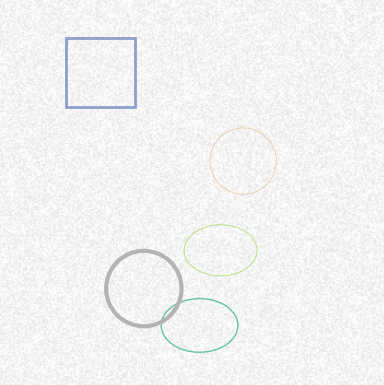[{"shape": "oval", "thickness": 1, "radius": 0.5, "center": [0.518, 0.155]}, {"shape": "square", "thickness": 2, "radius": 0.45, "center": [0.261, 0.812]}, {"shape": "oval", "thickness": 0.5, "radius": 0.47, "center": [0.573, 0.35]}, {"shape": "circle", "thickness": 0.5, "radius": 0.43, "center": [0.632, 0.582]}, {"shape": "circle", "thickness": 3, "radius": 0.49, "center": [0.374, 0.251]}]